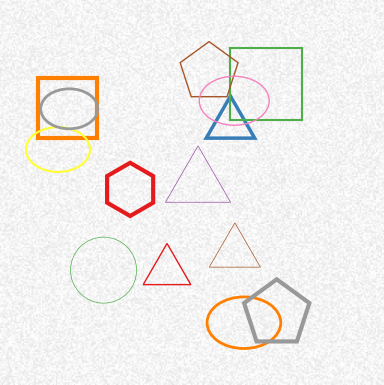[{"shape": "hexagon", "thickness": 3, "radius": 0.35, "center": [0.338, 0.508]}, {"shape": "triangle", "thickness": 1, "radius": 0.36, "center": [0.434, 0.296]}, {"shape": "triangle", "thickness": 2.5, "radius": 0.36, "center": [0.599, 0.678]}, {"shape": "circle", "thickness": 0.5, "radius": 0.43, "center": [0.269, 0.298]}, {"shape": "square", "thickness": 1.5, "radius": 0.47, "center": [0.692, 0.782]}, {"shape": "triangle", "thickness": 0.5, "radius": 0.49, "center": [0.514, 0.524]}, {"shape": "square", "thickness": 3, "radius": 0.39, "center": [0.175, 0.72]}, {"shape": "oval", "thickness": 2, "radius": 0.48, "center": [0.634, 0.162]}, {"shape": "oval", "thickness": 1.5, "radius": 0.42, "center": [0.151, 0.612]}, {"shape": "triangle", "thickness": 0.5, "radius": 0.38, "center": [0.61, 0.344]}, {"shape": "pentagon", "thickness": 1, "radius": 0.4, "center": [0.543, 0.813]}, {"shape": "oval", "thickness": 1, "radius": 0.45, "center": [0.608, 0.738]}, {"shape": "pentagon", "thickness": 3, "radius": 0.45, "center": [0.719, 0.185]}, {"shape": "oval", "thickness": 2, "radius": 0.37, "center": [0.18, 0.717]}]